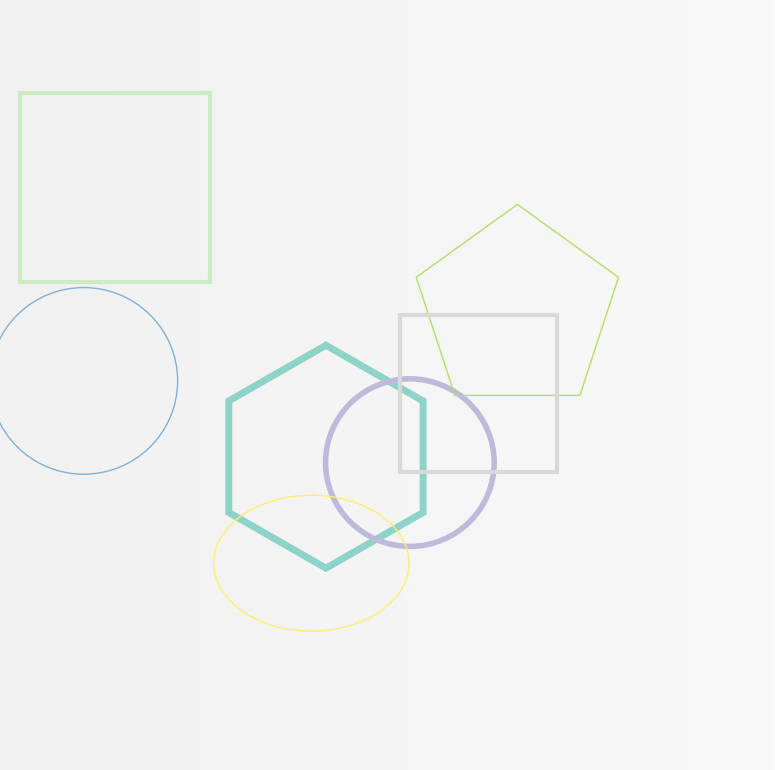[{"shape": "hexagon", "thickness": 2.5, "radius": 0.72, "center": [0.421, 0.407]}, {"shape": "circle", "thickness": 2, "radius": 0.54, "center": [0.529, 0.399]}, {"shape": "circle", "thickness": 0.5, "radius": 0.61, "center": [0.108, 0.505]}, {"shape": "pentagon", "thickness": 0.5, "radius": 0.69, "center": [0.668, 0.597]}, {"shape": "square", "thickness": 1.5, "radius": 0.51, "center": [0.617, 0.489]}, {"shape": "square", "thickness": 1.5, "radius": 0.61, "center": [0.148, 0.756]}, {"shape": "oval", "thickness": 0.5, "radius": 0.63, "center": [0.402, 0.269]}]